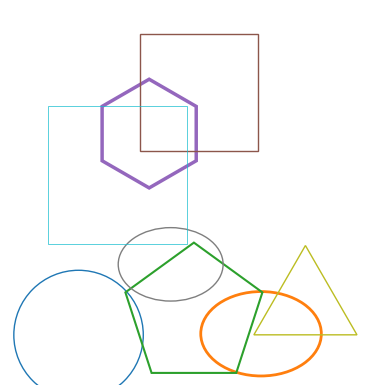[{"shape": "circle", "thickness": 1, "radius": 0.84, "center": [0.204, 0.13]}, {"shape": "oval", "thickness": 2, "radius": 0.78, "center": [0.678, 0.133]}, {"shape": "pentagon", "thickness": 1.5, "radius": 0.94, "center": [0.504, 0.183]}, {"shape": "hexagon", "thickness": 2.5, "radius": 0.71, "center": [0.387, 0.653]}, {"shape": "square", "thickness": 1, "radius": 0.76, "center": [0.517, 0.76]}, {"shape": "oval", "thickness": 1, "radius": 0.68, "center": [0.443, 0.313]}, {"shape": "triangle", "thickness": 1, "radius": 0.77, "center": [0.793, 0.208]}, {"shape": "square", "thickness": 0.5, "radius": 0.9, "center": [0.305, 0.546]}]